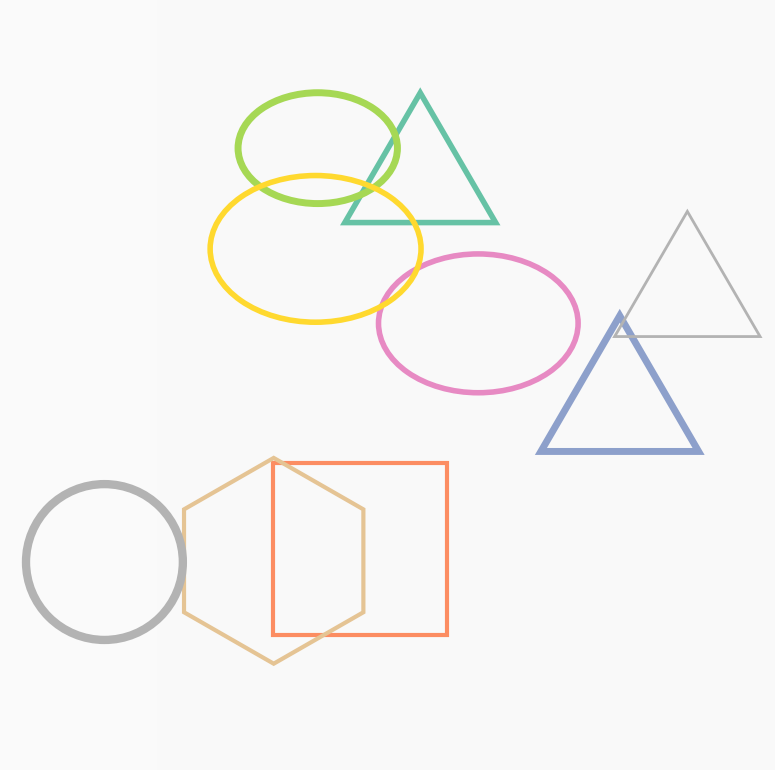[{"shape": "triangle", "thickness": 2, "radius": 0.56, "center": [0.542, 0.767]}, {"shape": "square", "thickness": 1.5, "radius": 0.56, "center": [0.464, 0.287]}, {"shape": "triangle", "thickness": 2.5, "radius": 0.59, "center": [0.8, 0.472]}, {"shape": "oval", "thickness": 2, "radius": 0.64, "center": [0.617, 0.58]}, {"shape": "oval", "thickness": 2.5, "radius": 0.51, "center": [0.41, 0.808]}, {"shape": "oval", "thickness": 2, "radius": 0.68, "center": [0.407, 0.677]}, {"shape": "hexagon", "thickness": 1.5, "radius": 0.67, "center": [0.353, 0.272]}, {"shape": "triangle", "thickness": 1, "radius": 0.54, "center": [0.887, 0.617]}, {"shape": "circle", "thickness": 3, "radius": 0.51, "center": [0.135, 0.27]}]